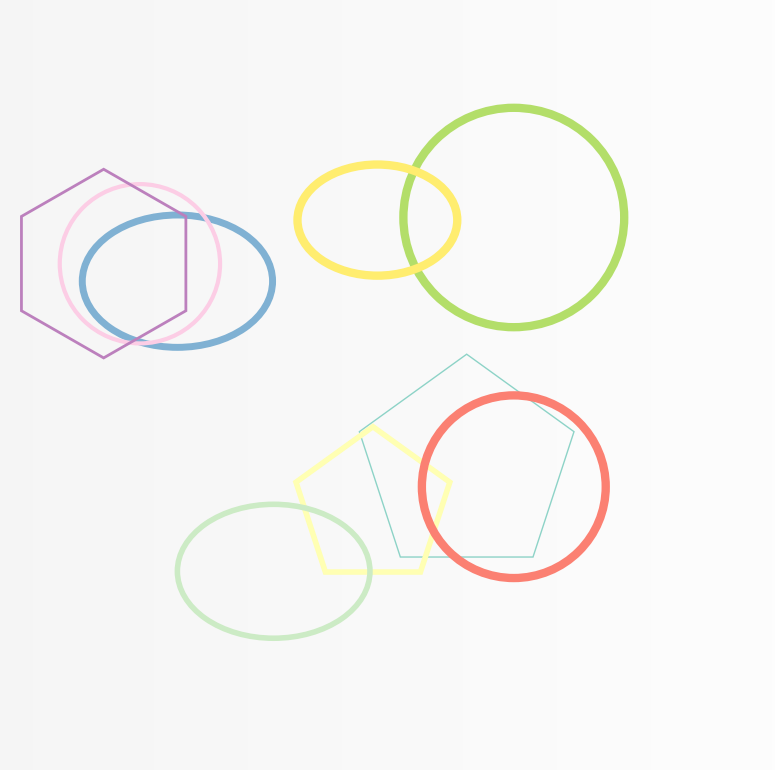[{"shape": "pentagon", "thickness": 0.5, "radius": 0.73, "center": [0.602, 0.394]}, {"shape": "pentagon", "thickness": 2, "radius": 0.52, "center": [0.481, 0.342]}, {"shape": "circle", "thickness": 3, "radius": 0.59, "center": [0.663, 0.368]}, {"shape": "oval", "thickness": 2.5, "radius": 0.61, "center": [0.229, 0.635]}, {"shape": "circle", "thickness": 3, "radius": 0.71, "center": [0.663, 0.718]}, {"shape": "circle", "thickness": 1.5, "radius": 0.52, "center": [0.181, 0.657]}, {"shape": "hexagon", "thickness": 1, "radius": 0.61, "center": [0.134, 0.658]}, {"shape": "oval", "thickness": 2, "radius": 0.62, "center": [0.353, 0.258]}, {"shape": "oval", "thickness": 3, "radius": 0.52, "center": [0.487, 0.714]}]